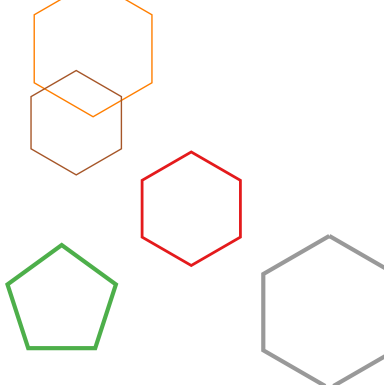[{"shape": "hexagon", "thickness": 2, "radius": 0.74, "center": [0.497, 0.458]}, {"shape": "pentagon", "thickness": 3, "radius": 0.74, "center": [0.16, 0.215]}, {"shape": "hexagon", "thickness": 1, "radius": 0.88, "center": [0.242, 0.873]}, {"shape": "hexagon", "thickness": 1, "radius": 0.68, "center": [0.198, 0.681]}, {"shape": "hexagon", "thickness": 3, "radius": 0.99, "center": [0.855, 0.189]}]